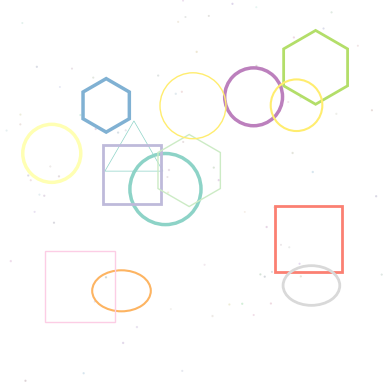[{"shape": "circle", "thickness": 2.5, "radius": 0.46, "center": [0.43, 0.509]}, {"shape": "triangle", "thickness": 0.5, "radius": 0.43, "center": [0.348, 0.599]}, {"shape": "circle", "thickness": 2.5, "radius": 0.38, "center": [0.134, 0.602]}, {"shape": "square", "thickness": 2, "radius": 0.38, "center": [0.343, 0.548]}, {"shape": "square", "thickness": 2, "radius": 0.43, "center": [0.802, 0.379]}, {"shape": "hexagon", "thickness": 2.5, "radius": 0.35, "center": [0.276, 0.726]}, {"shape": "oval", "thickness": 1.5, "radius": 0.38, "center": [0.316, 0.245]}, {"shape": "hexagon", "thickness": 2, "radius": 0.48, "center": [0.82, 0.825]}, {"shape": "square", "thickness": 1, "radius": 0.46, "center": [0.208, 0.257]}, {"shape": "oval", "thickness": 2, "radius": 0.37, "center": [0.809, 0.258]}, {"shape": "circle", "thickness": 2.5, "radius": 0.38, "center": [0.659, 0.749]}, {"shape": "hexagon", "thickness": 1, "radius": 0.47, "center": [0.491, 0.557]}, {"shape": "circle", "thickness": 1, "radius": 0.43, "center": [0.501, 0.725]}, {"shape": "circle", "thickness": 1.5, "radius": 0.34, "center": [0.77, 0.727]}]